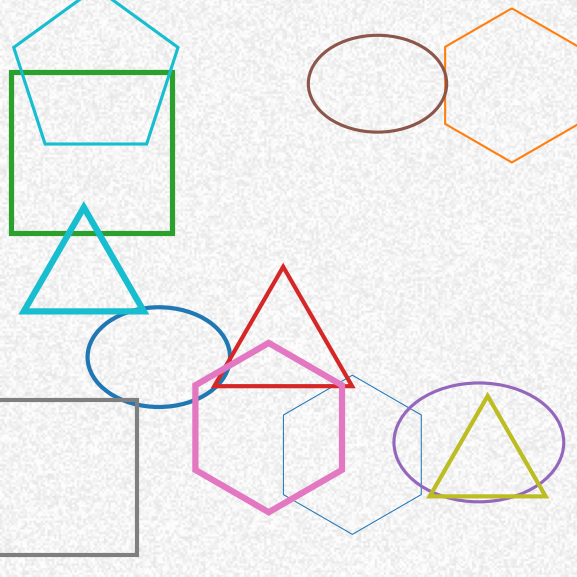[{"shape": "oval", "thickness": 2, "radius": 0.62, "center": [0.275, 0.381]}, {"shape": "hexagon", "thickness": 0.5, "radius": 0.69, "center": [0.61, 0.212]}, {"shape": "hexagon", "thickness": 1, "radius": 0.67, "center": [0.886, 0.851]}, {"shape": "square", "thickness": 2.5, "radius": 0.69, "center": [0.158, 0.735]}, {"shape": "triangle", "thickness": 2, "radius": 0.69, "center": [0.49, 0.399]}, {"shape": "oval", "thickness": 1.5, "radius": 0.74, "center": [0.829, 0.233]}, {"shape": "oval", "thickness": 1.5, "radius": 0.6, "center": [0.654, 0.854]}, {"shape": "hexagon", "thickness": 3, "radius": 0.73, "center": [0.465, 0.259]}, {"shape": "square", "thickness": 2, "radius": 0.67, "center": [0.103, 0.173]}, {"shape": "triangle", "thickness": 2, "radius": 0.58, "center": [0.844, 0.198]}, {"shape": "triangle", "thickness": 3, "radius": 0.6, "center": [0.145, 0.52]}, {"shape": "pentagon", "thickness": 1.5, "radius": 0.75, "center": [0.166, 0.871]}]